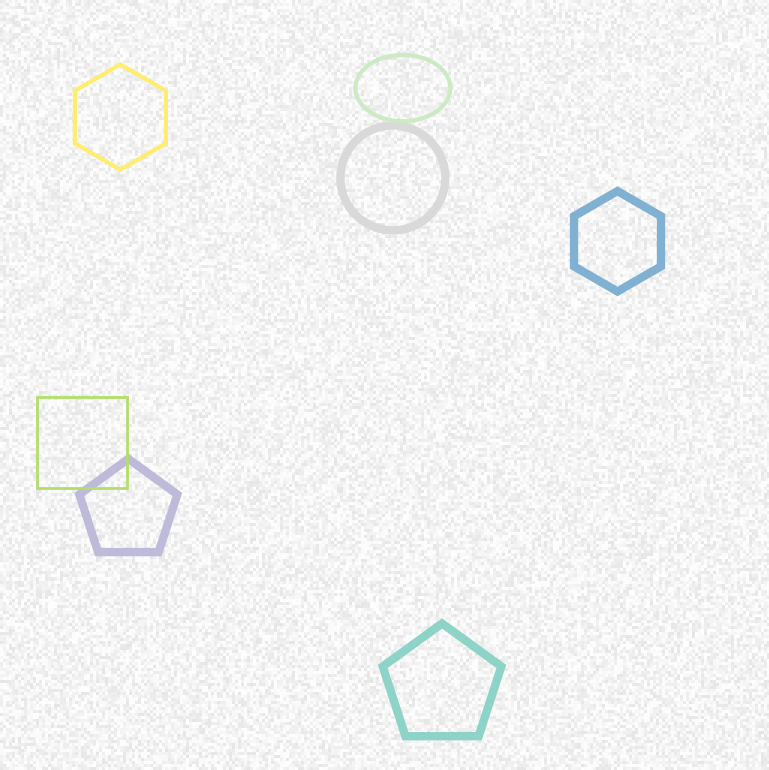[{"shape": "pentagon", "thickness": 3, "radius": 0.4, "center": [0.574, 0.109]}, {"shape": "pentagon", "thickness": 3, "radius": 0.33, "center": [0.167, 0.337]}, {"shape": "hexagon", "thickness": 3, "radius": 0.33, "center": [0.802, 0.687]}, {"shape": "square", "thickness": 1, "radius": 0.29, "center": [0.107, 0.425]}, {"shape": "circle", "thickness": 3, "radius": 0.34, "center": [0.51, 0.769]}, {"shape": "oval", "thickness": 1.5, "radius": 0.31, "center": [0.523, 0.886]}, {"shape": "hexagon", "thickness": 1.5, "radius": 0.34, "center": [0.156, 0.848]}]